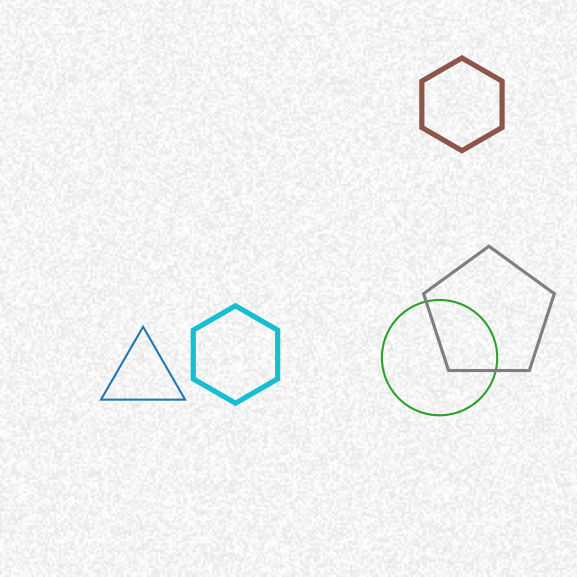[{"shape": "triangle", "thickness": 1, "radius": 0.42, "center": [0.248, 0.349]}, {"shape": "circle", "thickness": 1, "radius": 0.5, "center": [0.761, 0.38]}, {"shape": "hexagon", "thickness": 2.5, "radius": 0.4, "center": [0.8, 0.818]}, {"shape": "pentagon", "thickness": 1.5, "radius": 0.6, "center": [0.847, 0.454]}, {"shape": "hexagon", "thickness": 2.5, "radius": 0.42, "center": [0.408, 0.385]}]